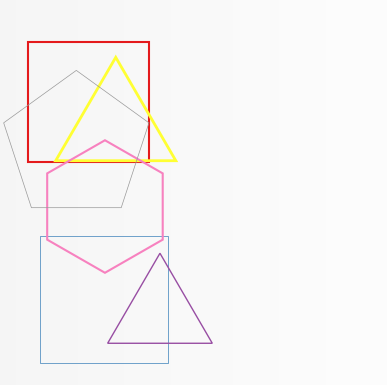[{"shape": "square", "thickness": 1.5, "radius": 0.78, "center": [0.228, 0.736]}, {"shape": "square", "thickness": 0.5, "radius": 0.82, "center": [0.268, 0.223]}, {"shape": "triangle", "thickness": 1, "radius": 0.78, "center": [0.413, 0.186]}, {"shape": "triangle", "thickness": 2, "radius": 0.9, "center": [0.299, 0.672]}, {"shape": "hexagon", "thickness": 1.5, "radius": 0.86, "center": [0.271, 0.464]}, {"shape": "pentagon", "thickness": 0.5, "radius": 0.99, "center": [0.197, 0.62]}]